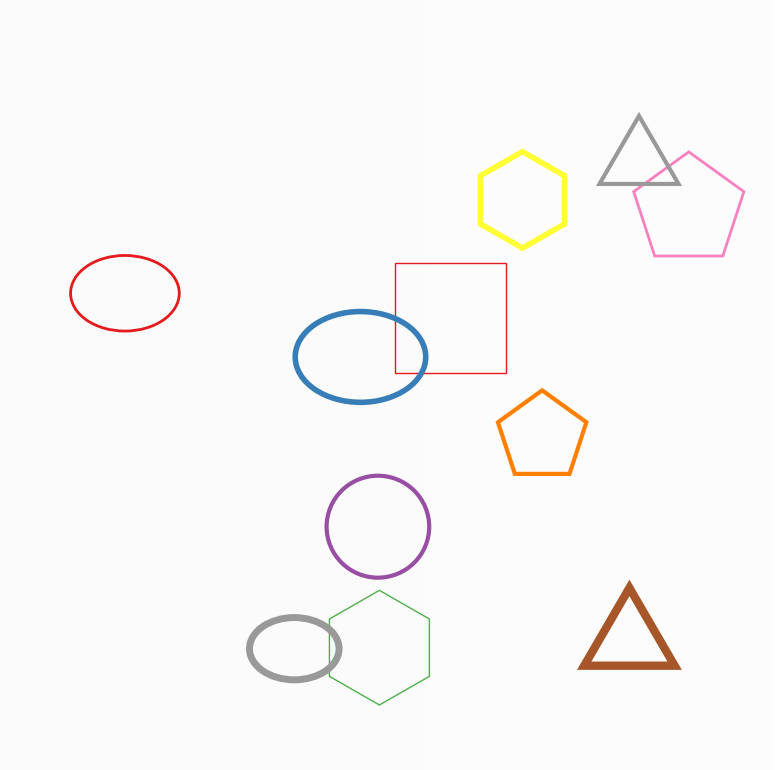[{"shape": "square", "thickness": 0.5, "radius": 0.36, "center": [0.581, 0.587]}, {"shape": "oval", "thickness": 1, "radius": 0.35, "center": [0.161, 0.619]}, {"shape": "oval", "thickness": 2, "radius": 0.42, "center": [0.465, 0.536]}, {"shape": "hexagon", "thickness": 0.5, "radius": 0.37, "center": [0.49, 0.159]}, {"shape": "circle", "thickness": 1.5, "radius": 0.33, "center": [0.488, 0.316]}, {"shape": "pentagon", "thickness": 1.5, "radius": 0.3, "center": [0.7, 0.433]}, {"shape": "hexagon", "thickness": 2, "radius": 0.31, "center": [0.674, 0.74]}, {"shape": "triangle", "thickness": 3, "radius": 0.34, "center": [0.812, 0.169]}, {"shape": "pentagon", "thickness": 1, "radius": 0.37, "center": [0.889, 0.728]}, {"shape": "triangle", "thickness": 1.5, "radius": 0.29, "center": [0.825, 0.791]}, {"shape": "oval", "thickness": 2.5, "radius": 0.29, "center": [0.38, 0.158]}]